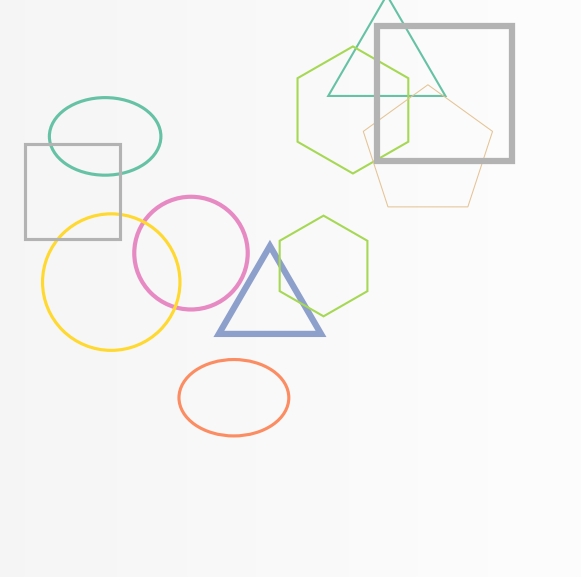[{"shape": "oval", "thickness": 1.5, "radius": 0.48, "center": [0.181, 0.763]}, {"shape": "triangle", "thickness": 1, "radius": 0.58, "center": [0.666, 0.891]}, {"shape": "oval", "thickness": 1.5, "radius": 0.47, "center": [0.402, 0.31]}, {"shape": "triangle", "thickness": 3, "radius": 0.51, "center": [0.464, 0.472]}, {"shape": "circle", "thickness": 2, "radius": 0.49, "center": [0.329, 0.561]}, {"shape": "hexagon", "thickness": 1, "radius": 0.55, "center": [0.607, 0.809]}, {"shape": "hexagon", "thickness": 1, "radius": 0.44, "center": [0.557, 0.539]}, {"shape": "circle", "thickness": 1.5, "radius": 0.59, "center": [0.191, 0.511]}, {"shape": "pentagon", "thickness": 0.5, "radius": 0.58, "center": [0.736, 0.735]}, {"shape": "square", "thickness": 1.5, "radius": 0.41, "center": [0.125, 0.667]}, {"shape": "square", "thickness": 3, "radius": 0.58, "center": [0.765, 0.837]}]